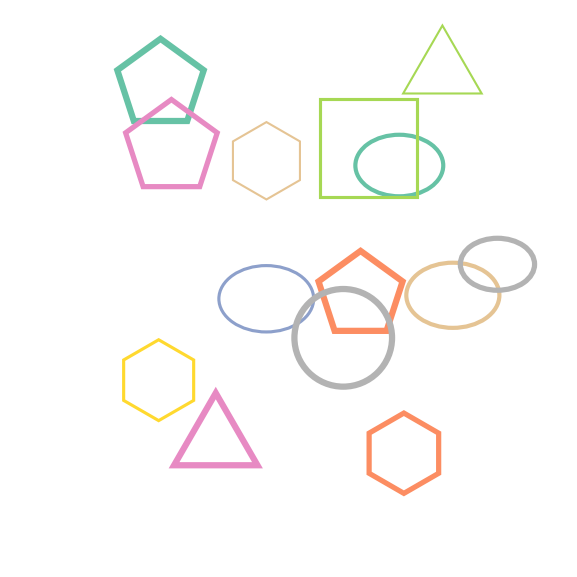[{"shape": "pentagon", "thickness": 3, "radius": 0.39, "center": [0.278, 0.853]}, {"shape": "oval", "thickness": 2, "radius": 0.38, "center": [0.691, 0.713]}, {"shape": "hexagon", "thickness": 2.5, "radius": 0.35, "center": [0.699, 0.214]}, {"shape": "pentagon", "thickness": 3, "radius": 0.38, "center": [0.624, 0.488]}, {"shape": "oval", "thickness": 1.5, "radius": 0.41, "center": [0.461, 0.482]}, {"shape": "pentagon", "thickness": 2.5, "radius": 0.42, "center": [0.297, 0.743]}, {"shape": "triangle", "thickness": 3, "radius": 0.42, "center": [0.374, 0.235]}, {"shape": "triangle", "thickness": 1, "radius": 0.39, "center": [0.766, 0.876]}, {"shape": "square", "thickness": 1.5, "radius": 0.42, "center": [0.638, 0.743]}, {"shape": "hexagon", "thickness": 1.5, "radius": 0.35, "center": [0.275, 0.341]}, {"shape": "hexagon", "thickness": 1, "radius": 0.33, "center": [0.461, 0.721]}, {"shape": "oval", "thickness": 2, "radius": 0.4, "center": [0.784, 0.488]}, {"shape": "circle", "thickness": 3, "radius": 0.42, "center": [0.594, 0.414]}, {"shape": "oval", "thickness": 2.5, "radius": 0.32, "center": [0.861, 0.542]}]